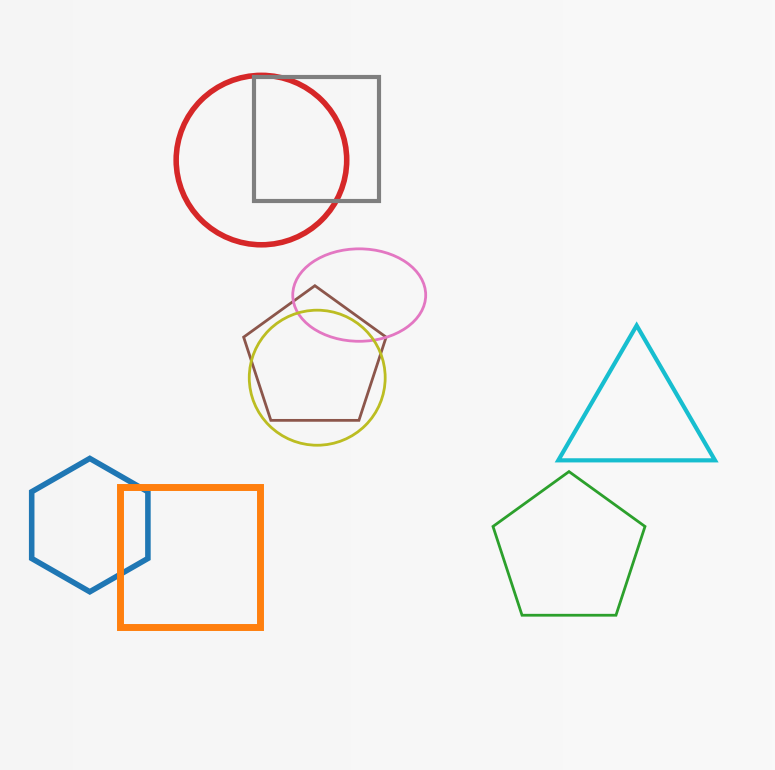[{"shape": "hexagon", "thickness": 2, "radius": 0.43, "center": [0.116, 0.318]}, {"shape": "square", "thickness": 2.5, "radius": 0.45, "center": [0.245, 0.277]}, {"shape": "pentagon", "thickness": 1, "radius": 0.52, "center": [0.734, 0.284]}, {"shape": "circle", "thickness": 2, "radius": 0.55, "center": [0.337, 0.792]}, {"shape": "pentagon", "thickness": 1, "radius": 0.48, "center": [0.406, 0.532]}, {"shape": "oval", "thickness": 1, "radius": 0.43, "center": [0.464, 0.617]}, {"shape": "square", "thickness": 1.5, "radius": 0.4, "center": [0.409, 0.82]}, {"shape": "circle", "thickness": 1, "radius": 0.44, "center": [0.409, 0.509]}, {"shape": "triangle", "thickness": 1.5, "radius": 0.58, "center": [0.821, 0.461]}]